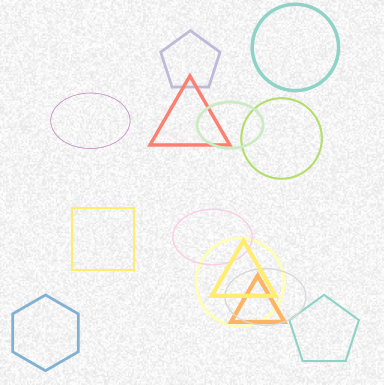[{"shape": "pentagon", "thickness": 1.5, "radius": 0.48, "center": [0.842, 0.139]}, {"shape": "circle", "thickness": 2.5, "radius": 0.56, "center": [0.767, 0.877]}, {"shape": "circle", "thickness": 2, "radius": 0.57, "center": [0.624, 0.267]}, {"shape": "pentagon", "thickness": 2, "radius": 0.4, "center": [0.495, 0.84]}, {"shape": "triangle", "thickness": 2.5, "radius": 0.6, "center": [0.493, 0.683]}, {"shape": "hexagon", "thickness": 2, "radius": 0.49, "center": [0.118, 0.135]}, {"shape": "triangle", "thickness": 3, "radius": 0.4, "center": [0.669, 0.204]}, {"shape": "circle", "thickness": 1.5, "radius": 0.52, "center": [0.731, 0.64]}, {"shape": "oval", "thickness": 1, "radius": 0.52, "center": [0.552, 0.384]}, {"shape": "oval", "thickness": 1, "radius": 0.53, "center": [0.69, 0.229]}, {"shape": "oval", "thickness": 0.5, "radius": 0.52, "center": [0.235, 0.686]}, {"shape": "oval", "thickness": 2, "radius": 0.43, "center": [0.598, 0.675]}, {"shape": "square", "thickness": 1.5, "radius": 0.4, "center": [0.268, 0.38]}, {"shape": "triangle", "thickness": 3, "radius": 0.48, "center": [0.633, 0.279]}]